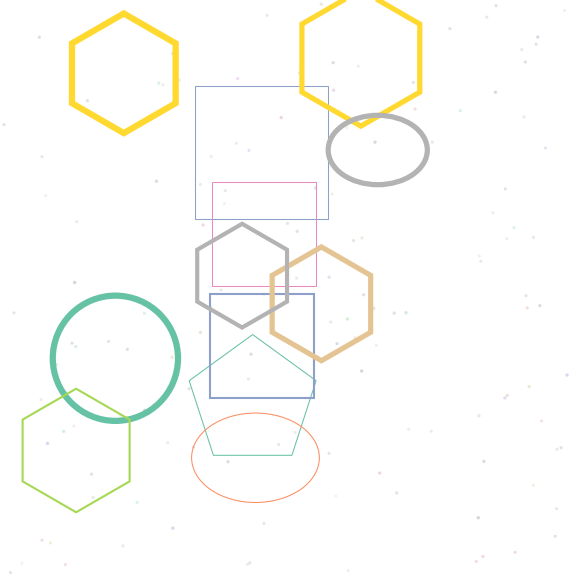[{"shape": "pentagon", "thickness": 0.5, "radius": 0.58, "center": [0.437, 0.304]}, {"shape": "circle", "thickness": 3, "radius": 0.54, "center": [0.2, 0.379]}, {"shape": "oval", "thickness": 0.5, "radius": 0.55, "center": [0.442, 0.206]}, {"shape": "square", "thickness": 1, "radius": 0.45, "center": [0.454, 0.4]}, {"shape": "square", "thickness": 0.5, "radius": 0.58, "center": [0.453, 0.734]}, {"shape": "square", "thickness": 0.5, "radius": 0.45, "center": [0.457, 0.594]}, {"shape": "hexagon", "thickness": 1, "radius": 0.53, "center": [0.132, 0.219]}, {"shape": "hexagon", "thickness": 2.5, "radius": 0.59, "center": [0.625, 0.899]}, {"shape": "hexagon", "thickness": 3, "radius": 0.52, "center": [0.214, 0.872]}, {"shape": "hexagon", "thickness": 2.5, "radius": 0.49, "center": [0.557, 0.473]}, {"shape": "oval", "thickness": 2.5, "radius": 0.43, "center": [0.654, 0.739]}, {"shape": "hexagon", "thickness": 2, "radius": 0.45, "center": [0.419, 0.522]}]